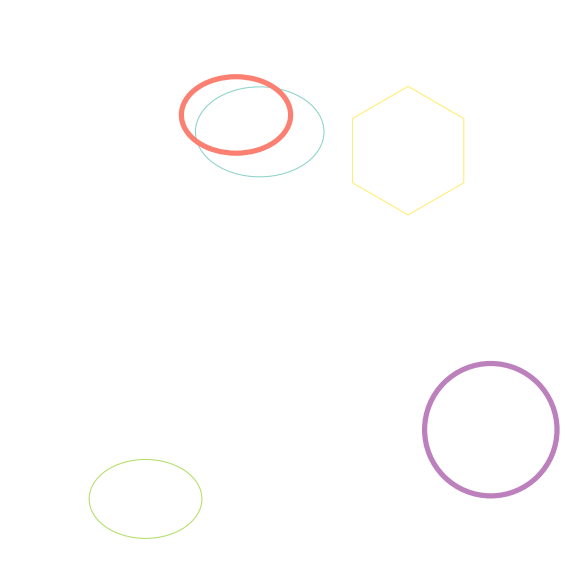[{"shape": "oval", "thickness": 0.5, "radius": 0.56, "center": [0.45, 0.771]}, {"shape": "oval", "thickness": 2.5, "radius": 0.47, "center": [0.409, 0.8]}, {"shape": "oval", "thickness": 0.5, "radius": 0.49, "center": [0.252, 0.135]}, {"shape": "circle", "thickness": 2.5, "radius": 0.57, "center": [0.85, 0.255]}, {"shape": "hexagon", "thickness": 0.5, "radius": 0.56, "center": [0.707, 0.738]}]